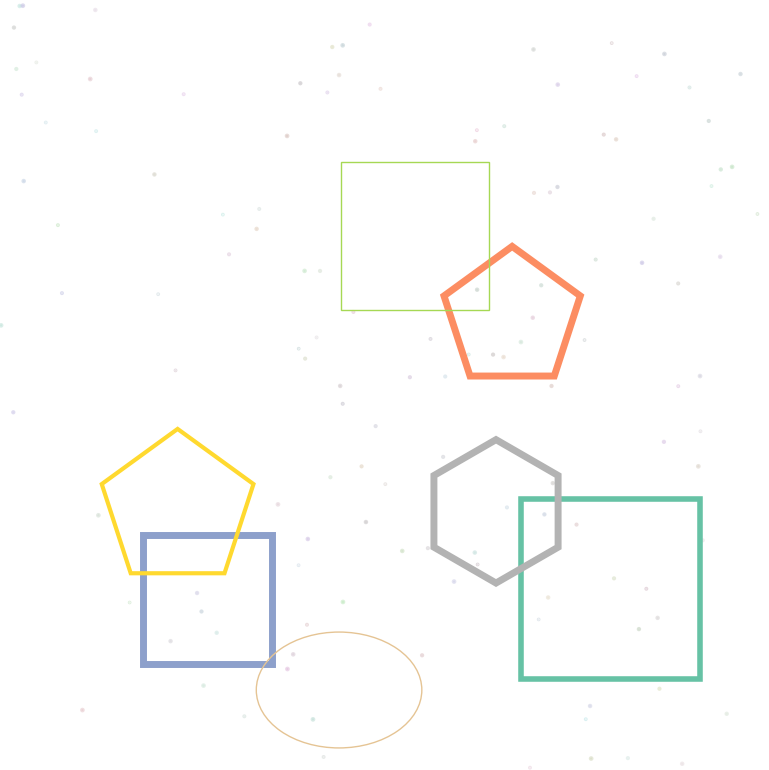[{"shape": "square", "thickness": 2, "radius": 0.58, "center": [0.793, 0.235]}, {"shape": "pentagon", "thickness": 2.5, "radius": 0.47, "center": [0.665, 0.587]}, {"shape": "square", "thickness": 2.5, "radius": 0.42, "center": [0.269, 0.222]}, {"shape": "square", "thickness": 0.5, "radius": 0.48, "center": [0.539, 0.694]}, {"shape": "pentagon", "thickness": 1.5, "radius": 0.52, "center": [0.231, 0.339]}, {"shape": "oval", "thickness": 0.5, "radius": 0.54, "center": [0.44, 0.104]}, {"shape": "hexagon", "thickness": 2.5, "radius": 0.47, "center": [0.644, 0.336]}]